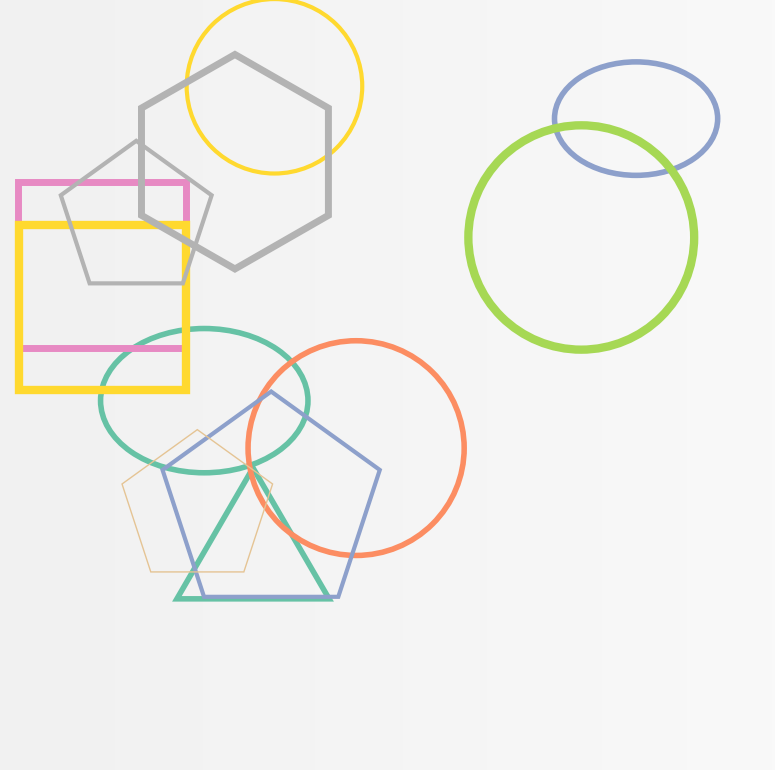[{"shape": "triangle", "thickness": 2, "radius": 0.57, "center": [0.326, 0.279]}, {"shape": "oval", "thickness": 2, "radius": 0.67, "center": [0.264, 0.48]}, {"shape": "circle", "thickness": 2, "radius": 0.7, "center": [0.46, 0.418]}, {"shape": "pentagon", "thickness": 1.5, "radius": 0.74, "center": [0.35, 0.344]}, {"shape": "oval", "thickness": 2, "radius": 0.53, "center": [0.821, 0.846]}, {"shape": "square", "thickness": 2.5, "radius": 0.54, "center": [0.131, 0.656]}, {"shape": "circle", "thickness": 3, "radius": 0.73, "center": [0.75, 0.692]}, {"shape": "square", "thickness": 3, "radius": 0.54, "center": [0.133, 0.601]}, {"shape": "circle", "thickness": 1.5, "radius": 0.57, "center": [0.354, 0.888]}, {"shape": "pentagon", "thickness": 0.5, "radius": 0.51, "center": [0.255, 0.34]}, {"shape": "hexagon", "thickness": 2.5, "radius": 0.7, "center": [0.303, 0.79]}, {"shape": "pentagon", "thickness": 1.5, "radius": 0.51, "center": [0.176, 0.715]}]